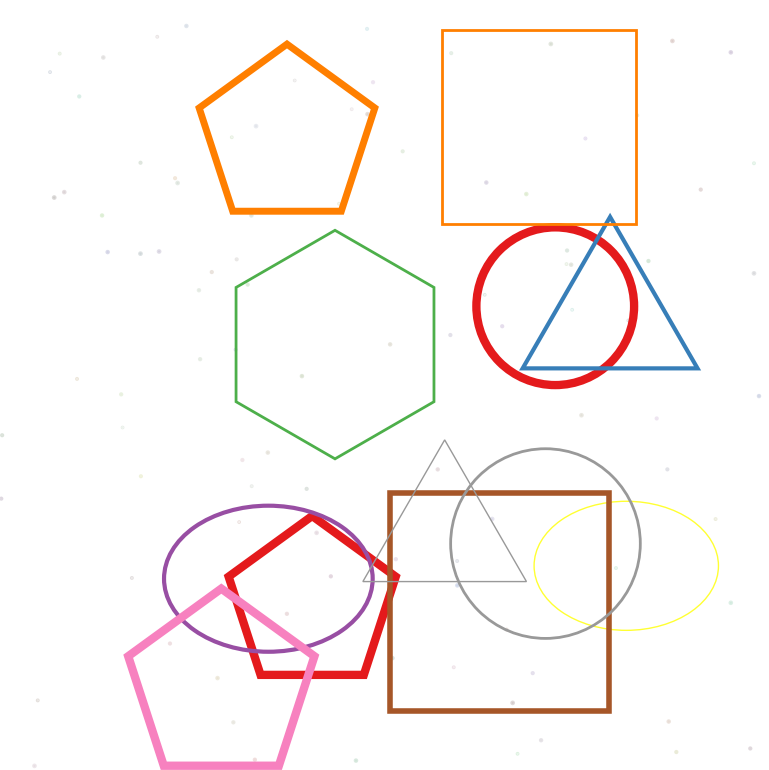[{"shape": "pentagon", "thickness": 3, "radius": 0.57, "center": [0.405, 0.216]}, {"shape": "circle", "thickness": 3, "radius": 0.51, "center": [0.721, 0.602]}, {"shape": "triangle", "thickness": 1.5, "radius": 0.66, "center": [0.792, 0.587]}, {"shape": "hexagon", "thickness": 1, "radius": 0.74, "center": [0.435, 0.552]}, {"shape": "oval", "thickness": 1.5, "radius": 0.68, "center": [0.349, 0.248]}, {"shape": "square", "thickness": 1, "radius": 0.63, "center": [0.7, 0.835]}, {"shape": "pentagon", "thickness": 2.5, "radius": 0.6, "center": [0.373, 0.823]}, {"shape": "oval", "thickness": 0.5, "radius": 0.6, "center": [0.813, 0.265]}, {"shape": "square", "thickness": 2, "radius": 0.71, "center": [0.649, 0.218]}, {"shape": "pentagon", "thickness": 3, "radius": 0.64, "center": [0.287, 0.108]}, {"shape": "circle", "thickness": 1, "radius": 0.62, "center": [0.708, 0.294]}, {"shape": "triangle", "thickness": 0.5, "radius": 0.61, "center": [0.577, 0.306]}]